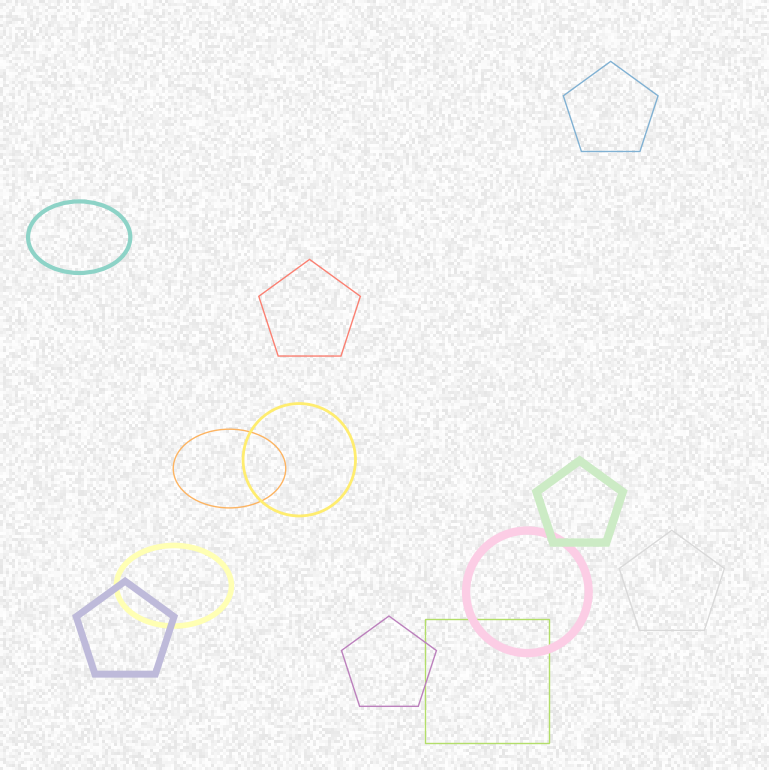[{"shape": "oval", "thickness": 1.5, "radius": 0.33, "center": [0.103, 0.692]}, {"shape": "oval", "thickness": 2, "radius": 0.37, "center": [0.226, 0.239]}, {"shape": "pentagon", "thickness": 2.5, "radius": 0.33, "center": [0.163, 0.178]}, {"shape": "pentagon", "thickness": 0.5, "radius": 0.35, "center": [0.402, 0.594]}, {"shape": "pentagon", "thickness": 0.5, "radius": 0.32, "center": [0.793, 0.856]}, {"shape": "oval", "thickness": 0.5, "radius": 0.37, "center": [0.298, 0.392]}, {"shape": "square", "thickness": 0.5, "radius": 0.4, "center": [0.633, 0.116]}, {"shape": "circle", "thickness": 3, "radius": 0.4, "center": [0.685, 0.231]}, {"shape": "pentagon", "thickness": 0.5, "radius": 0.36, "center": [0.872, 0.24]}, {"shape": "pentagon", "thickness": 0.5, "radius": 0.32, "center": [0.505, 0.135]}, {"shape": "pentagon", "thickness": 3, "radius": 0.29, "center": [0.753, 0.343]}, {"shape": "circle", "thickness": 1, "radius": 0.36, "center": [0.389, 0.403]}]